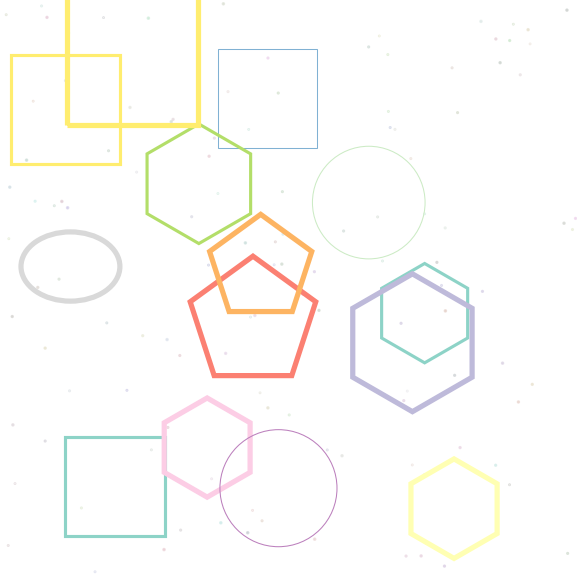[{"shape": "square", "thickness": 1.5, "radius": 0.43, "center": [0.199, 0.157]}, {"shape": "hexagon", "thickness": 1.5, "radius": 0.43, "center": [0.735, 0.457]}, {"shape": "hexagon", "thickness": 2.5, "radius": 0.43, "center": [0.786, 0.118]}, {"shape": "hexagon", "thickness": 2.5, "radius": 0.6, "center": [0.714, 0.406]}, {"shape": "pentagon", "thickness": 2.5, "radius": 0.57, "center": [0.438, 0.441]}, {"shape": "square", "thickness": 0.5, "radius": 0.43, "center": [0.463, 0.828]}, {"shape": "pentagon", "thickness": 2.5, "radius": 0.47, "center": [0.451, 0.535]}, {"shape": "hexagon", "thickness": 1.5, "radius": 0.52, "center": [0.344, 0.681]}, {"shape": "hexagon", "thickness": 2.5, "radius": 0.43, "center": [0.359, 0.224]}, {"shape": "oval", "thickness": 2.5, "radius": 0.43, "center": [0.122, 0.538]}, {"shape": "circle", "thickness": 0.5, "radius": 0.51, "center": [0.482, 0.154]}, {"shape": "circle", "thickness": 0.5, "radius": 0.49, "center": [0.639, 0.648]}, {"shape": "square", "thickness": 1.5, "radius": 0.47, "center": [0.114, 0.81]}, {"shape": "square", "thickness": 2.5, "radius": 0.56, "center": [0.23, 0.896]}]